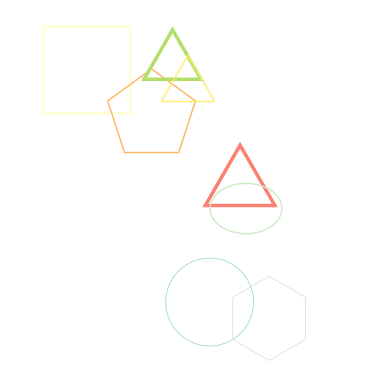[{"shape": "circle", "thickness": 0.5, "radius": 0.57, "center": [0.545, 0.215]}, {"shape": "square", "thickness": 1, "radius": 0.57, "center": [0.224, 0.819]}, {"shape": "triangle", "thickness": 2.5, "radius": 0.52, "center": [0.624, 0.518]}, {"shape": "pentagon", "thickness": 1, "radius": 0.6, "center": [0.394, 0.701]}, {"shape": "triangle", "thickness": 2.5, "radius": 0.43, "center": [0.448, 0.837]}, {"shape": "hexagon", "thickness": 0.5, "radius": 0.55, "center": [0.699, 0.173]}, {"shape": "oval", "thickness": 1, "radius": 0.47, "center": [0.639, 0.458]}, {"shape": "triangle", "thickness": 1, "radius": 0.4, "center": [0.488, 0.776]}]